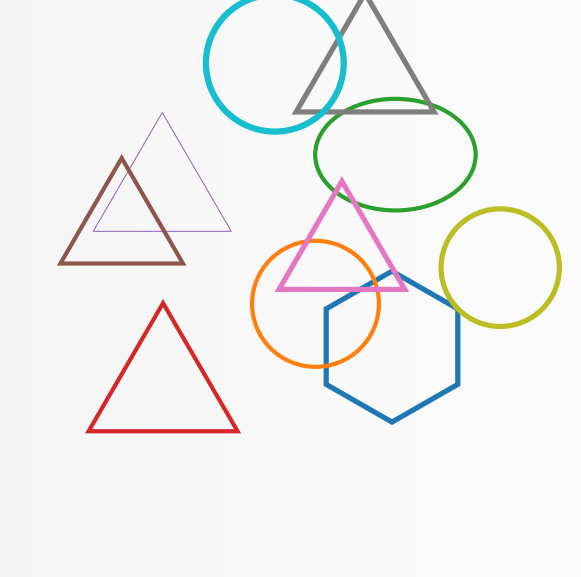[{"shape": "hexagon", "thickness": 2.5, "radius": 0.65, "center": [0.674, 0.399]}, {"shape": "circle", "thickness": 2, "radius": 0.55, "center": [0.543, 0.473]}, {"shape": "oval", "thickness": 2, "radius": 0.69, "center": [0.68, 0.731]}, {"shape": "triangle", "thickness": 2, "radius": 0.74, "center": [0.281, 0.326]}, {"shape": "triangle", "thickness": 0.5, "radius": 0.69, "center": [0.279, 0.667]}, {"shape": "triangle", "thickness": 2, "radius": 0.61, "center": [0.209, 0.604]}, {"shape": "triangle", "thickness": 2.5, "radius": 0.62, "center": [0.588, 0.56]}, {"shape": "triangle", "thickness": 2.5, "radius": 0.69, "center": [0.628, 0.874]}, {"shape": "circle", "thickness": 2.5, "radius": 0.51, "center": [0.861, 0.536]}, {"shape": "circle", "thickness": 3, "radius": 0.59, "center": [0.473, 0.89]}]